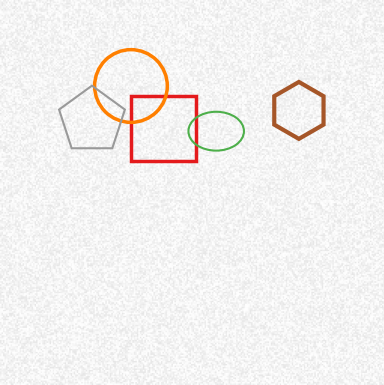[{"shape": "square", "thickness": 2.5, "radius": 0.43, "center": [0.424, 0.666]}, {"shape": "oval", "thickness": 1.5, "radius": 0.36, "center": [0.562, 0.659]}, {"shape": "circle", "thickness": 2.5, "radius": 0.47, "center": [0.34, 0.777]}, {"shape": "hexagon", "thickness": 3, "radius": 0.37, "center": [0.776, 0.713]}, {"shape": "pentagon", "thickness": 1.5, "radius": 0.45, "center": [0.239, 0.688]}]